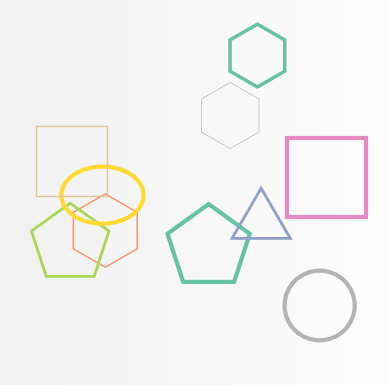[{"shape": "hexagon", "thickness": 2.5, "radius": 0.41, "center": [0.664, 0.856]}, {"shape": "pentagon", "thickness": 3, "radius": 0.56, "center": [0.538, 0.358]}, {"shape": "hexagon", "thickness": 1, "radius": 0.48, "center": [0.272, 0.401]}, {"shape": "triangle", "thickness": 2, "radius": 0.43, "center": [0.674, 0.424]}, {"shape": "square", "thickness": 3, "radius": 0.51, "center": [0.842, 0.538]}, {"shape": "pentagon", "thickness": 2, "radius": 0.53, "center": [0.181, 0.367]}, {"shape": "oval", "thickness": 3, "radius": 0.53, "center": [0.264, 0.493]}, {"shape": "square", "thickness": 1, "radius": 0.46, "center": [0.185, 0.582]}, {"shape": "hexagon", "thickness": 0.5, "radius": 0.43, "center": [0.594, 0.7]}, {"shape": "circle", "thickness": 3, "radius": 0.45, "center": [0.825, 0.207]}]